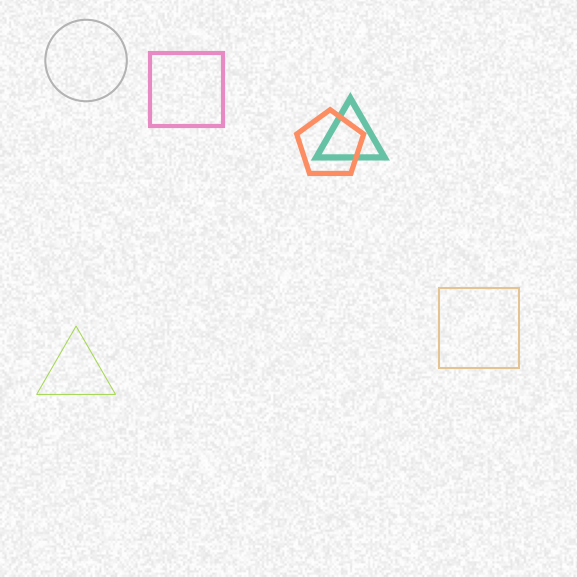[{"shape": "triangle", "thickness": 3, "radius": 0.34, "center": [0.607, 0.761]}, {"shape": "pentagon", "thickness": 2.5, "radius": 0.31, "center": [0.572, 0.748]}, {"shape": "square", "thickness": 2, "radius": 0.31, "center": [0.323, 0.845]}, {"shape": "triangle", "thickness": 0.5, "radius": 0.39, "center": [0.132, 0.356]}, {"shape": "square", "thickness": 1, "radius": 0.35, "center": [0.829, 0.431]}, {"shape": "circle", "thickness": 1, "radius": 0.35, "center": [0.149, 0.894]}]